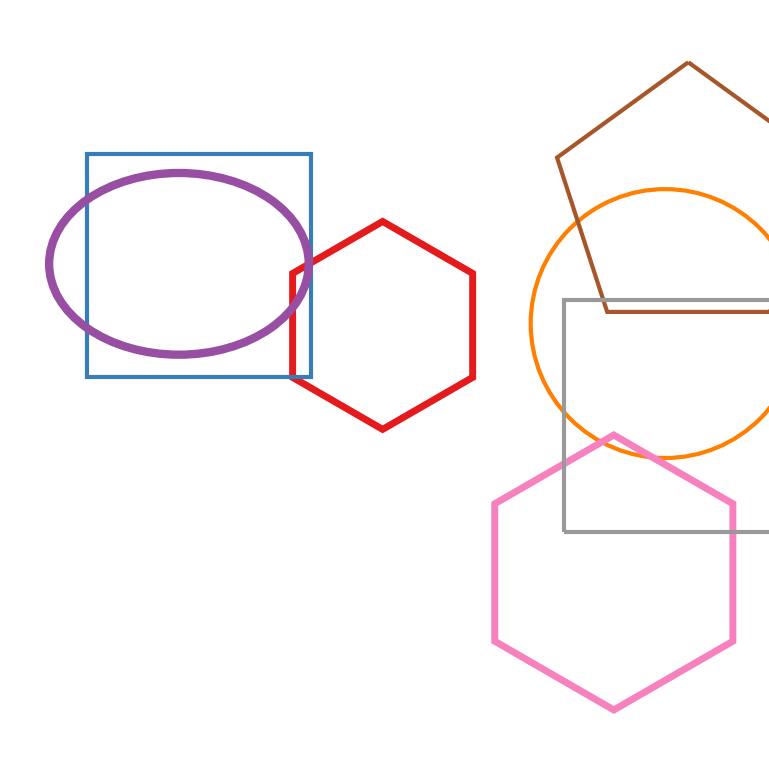[{"shape": "hexagon", "thickness": 2.5, "radius": 0.68, "center": [0.497, 0.577]}, {"shape": "square", "thickness": 1.5, "radius": 0.73, "center": [0.258, 0.655]}, {"shape": "oval", "thickness": 3, "radius": 0.84, "center": [0.232, 0.657]}, {"shape": "circle", "thickness": 1.5, "radius": 0.87, "center": [0.864, 0.58]}, {"shape": "pentagon", "thickness": 1.5, "radius": 0.9, "center": [0.894, 0.74]}, {"shape": "hexagon", "thickness": 2.5, "radius": 0.89, "center": [0.797, 0.257]}, {"shape": "square", "thickness": 1.5, "radius": 0.76, "center": [0.884, 0.46]}]